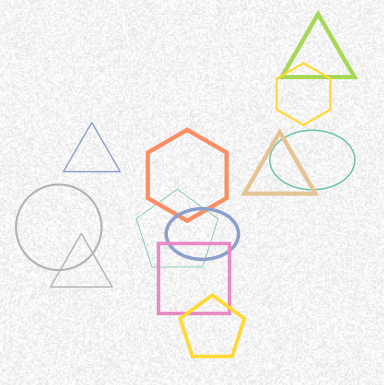[{"shape": "pentagon", "thickness": 0.5, "radius": 0.56, "center": [0.46, 0.397]}, {"shape": "oval", "thickness": 1, "radius": 0.55, "center": [0.811, 0.584]}, {"shape": "hexagon", "thickness": 3, "radius": 0.59, "center": [0.486, 0.545]}, {"shape": "oval", "thickness": 2.5, "radius": 0.47, "center": [0.526, 0.392]}, {"shape": "triangle", "thickness": 1, "radius": 0.43, "center": [0.238, 0.597]}, {"shape": "square", "thickness": 2.5, "radius": 0.46, "center": [0.502, 0.278]}, {"shape": "triangle", "thickness": 3, "radius": 0.55, "center": [0.826, 0.854]}, {"shape": "pentagon", "thickness": 2.5, "radius": 0.44, "center": [0.551, 0.145]}, {"shape": "hexagon", "thickness": 1.5, "radius": 0.4, "center": [0.788, 0.756]}, {"shape": "triangle", "thickness": 3, "radius": 0.53, "center": [0.727, 0.55]}, {"shape": "circle", "thickness": 1.5, "radius": 0.56, "center": [0.153, 0.41]}, {"shape": "triangle", "thickness": 1, "radius": 0.46, "center": [0.211, 0.301]}]